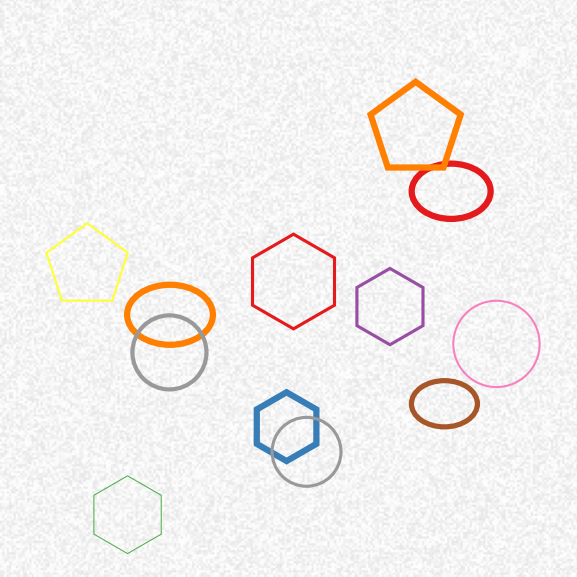[{"shape": "hexagon", "thickness": 1.5, "radius": 0.41, "center": [0.508, 0.512]}, {"shape": "oval", "thickness": 3, "radius": 0.34, "center": [0.781, 0.668]}, {"shape": "hexagon", "thickness": 3, "radius": 0.3, "center": [0.496, 0.26]}, {"shape": "hexagon", "thickness": 0.5, "radius": 0.34, "center": [0.221, 0.108]}, {"shape": "hexagon", "thickness": 1.5, "radius": 0.33, "center": [0.675, 0.468]}, {"shape": "pentagon", "thickness": 3, "radius": 0.41, "center": [0.72, 0.775]}, {"shape": "oval", "thickness": 3, "radius": 0.37, "center": [0.294, 0.454]}, {"shape": "pentagon", "thickness": 1, "radius": 0.37, "center": [0.151, 0.538]}, {"shape": "oval", "thickness": 2.5, "radius": 0.29, "center": [0.77, 0.3]}, {"shape": "circle", "thickness": 1, "radius": 0.37, "center": [0.86, 0.404]}, {"shape": "circle", "thickness": 2, "radius": 0.32, "center": [0.293, 0.389]}, {"shape": "circle", "thickness": 1.5, "radius": 0.3, "center": [0.531, 0.217]}]